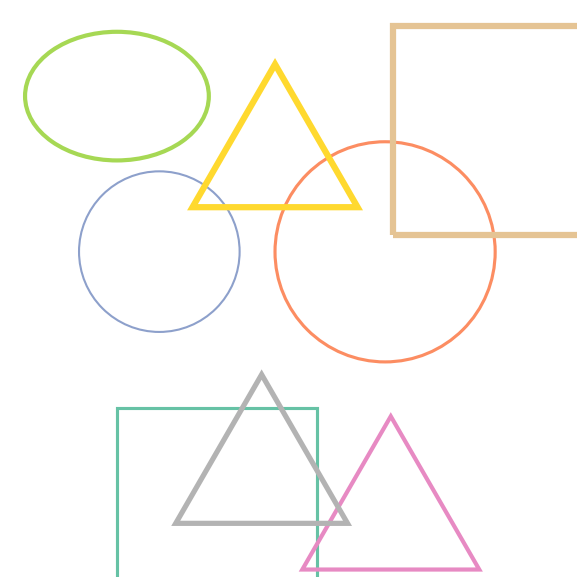[{"shape": "square", "thickness": 1.5, "radius": 0.86, "center": [0.376, 0.12]}, {"shape": "circle", "thickness": 1.5, "radius": 0.95, "center": [0.667, 0.563]}, {"shape": "circle", "thickness": 1, "radius": 0.7, "center": [0.276, 0.563]}, {"shape": "triangle", "thickness": 2, "radius": 0.88, "center": [0.677, 0.101]}, {"shape": "oval", "thickness": 2, "radius": 0.8, "center": [0.202, 0.833]}, {"shape": "triangle", "thickness": 3, "radius": 0.83, "center": [0.476, 0.723]}, {"shape": "square", "thickness": 3, "radius": 0.91, "center": [0.861, 0.773]}, {"shape": "triangle", "thickness": 2.5, "radius": 0.86, "center": [0.453, 0.179]}]